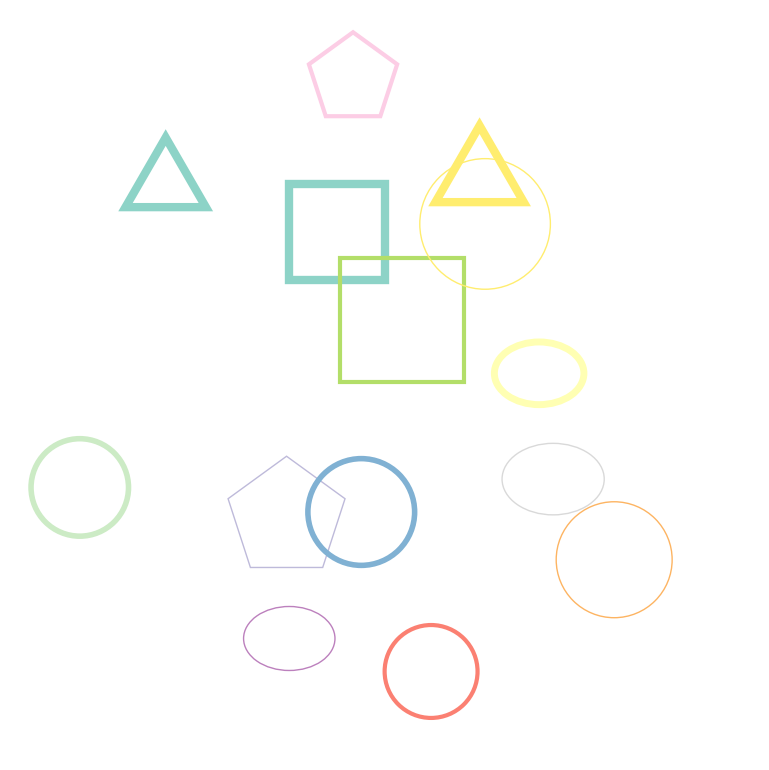[{"shape": "triangle", "thickness": 3, "radius": 0.3, "center": [0.215, 0.761]}, {"shape": "square", "thickness": 3, "radius": 0.31, "center": [0.438, 0.699]}, {"shape": "oval", "thickness": 2.5, "radius": 0.29, "center": [0.7, 0.515]}, {"shape": "pentagon", "thickness": 0.5, "radius": 0.4, "center": [0.372, 0.328]}, {"shape": "circle", "thickness": 1.5, "radius": 0.3, "center": [0.56, 0.128]}, {"shape": "circle", "thickness": 2, "radius": 0.35, "center": [0.469, 0.335]}, {"shape": "circle", "thickness": 0.5, "radius": 0.38, "center": [0.798, 0.273]}, {"shape": "square", "thickness": 1.5, "radius": 0.4, "center": [0.522, 0.584]}, {"shape": "pentagon", "thickness": 1.5, "radius": 0.3, "center": [0.458, 0.898]}, {"shape": "oval", "thickness": 0.5, "radius": 0.33, "center": [0.718, 0.378]}, {"shape": "oval", "thickness": 0.5, "radius": 0.3, "center": [0.376, 0.171]}, {"shape": "circle", "thickness": 2, "radius": 0.32, "center": [0.104, 0.367]}, {"shape": "circle", "thickness": 0.5, "radius": 0.42, "center": [0.63, 0.709]}, {"shape": "triangle", "thickness": 3, "radius": 0.33, "center": [0.623, 0.771]}]